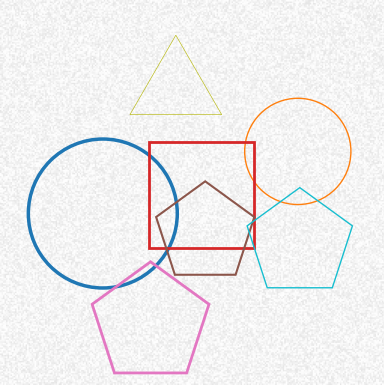[{"shape": "circle", "thickness": 2.5, "radius": 0.97, "center": [0.267, 0.445]}, {"shape": "circle", "thickness": 1, "radius": 0.69, "center": [0.773, 0.607]}, {"shape": "square", "thickness": 2, "radius": 0.69, "center": [0.523, 0.493]}, {"shape": "pentagon", "thickness": 1.5, "radius": 0.67, "center": [0.533, 0.395]}, {"shape": "pentagon", "thickness": 2, "radius": 0.8, "center": [0.391, 0.16]}, {"shape": "triangle", "thickness": 0.5, "radius": 0.69, "center": [0.457, 0.771]}, {"shape": "pentagon", "thickness": 1, "radius": 0.72, "center": [0.779, 0.369]}]